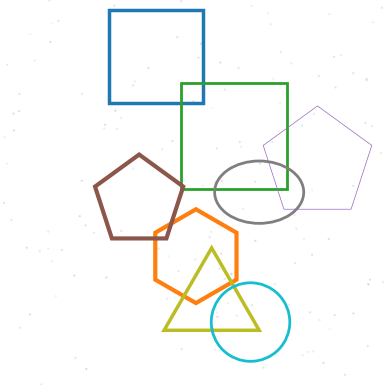[{"shape": "square", "thickness": 2.5, "radius": 0.61, "center": [0.406, 0.853]}, {"shape": "hexagon", "thickness": 3, "radius": 0.61, "center": [0.509, 0.335]}, {"shape": "square", "thickness": 2, "radius": 0.69, "center": [0.607, 0.648]}, {"shape": "pentagon", "thickness": 0.5, "radius": 0.74, "center": [0.825, 0.577]}, {"shape": "pentagon", "thickness": 3, "radius": 0.6, "center": [0.361, 0.478]}, {"shape": "oval", "thickness": 2, "radius": 0.58, "center": [0.673, 0.501]}, {"shape": "triangle", "thickness": 2.5, "radius": 0.71, "center": [0.55, 0.213]}, {"shape": "circle", "thickness": 2, "radius": 0.51, "center": [0.651, 0.163]}]